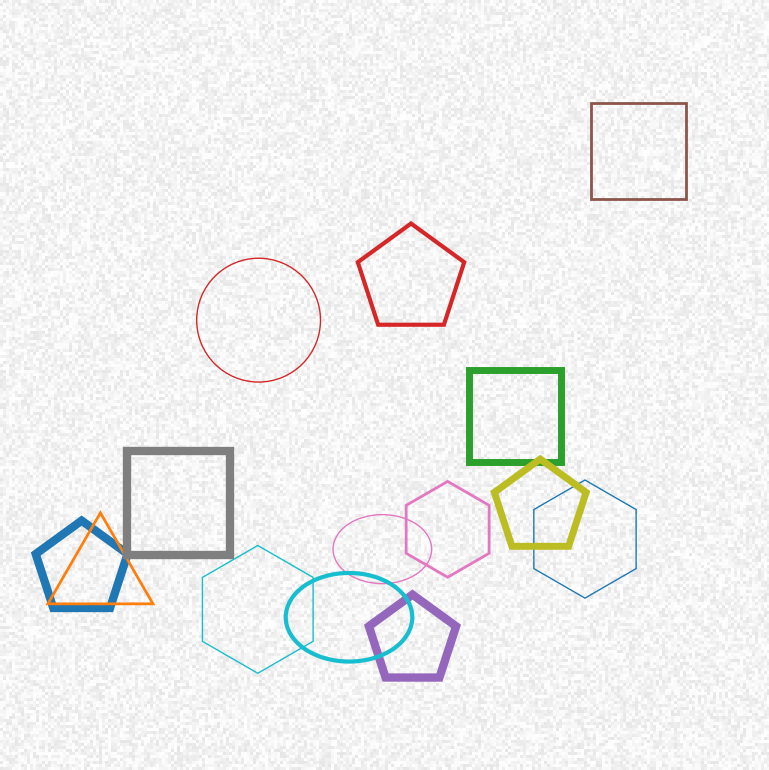[{"shape": "hexagon", "thickness": 0.5, "radius": 0.38, "center": [0.76, 0.3]}, {"shape": "pentagon", "thickness": 3, "radius": 0.31, "center": [0.106, 0.261]}, {"shape": "triangle", "thickness": 1, "radius": 0.39, "center": [0.13, 0.255]}, {"shape": "square", "thickness": 2.5, "radius": 0.3, "center": [0.669, 0.459]}, {"shape": "pentagon", "thickness": 1.5, "radius": 0.36, "center": [0.534, 0.637]}, {"shape": "circle", "thickness": 0.5, "radius": 0.4, "center": [0.336, 0.584]}, {"shape": "pentagon", "thickness": 3, "radius": 0.3, "center": [0.536, 0.168]}, {"shape": "square", "thickness": 1, "radius": 0.31, "center": [0.829, 0.804]}, {"shape": "oval", "thickness": 0.5, "radius": 0.32, "center": [0.497, 0.287]}, {"shape": "hexagon", "thickness": 1, "radius": 0.31, "center": [0.581, 0.313]}, {"shape": "square", "thickness": 3, "radius": 0.34, "center": [0.232, 0.347]}, {"shape": "pentagon", "thickness": 2.5, "radius": 0.31, "center": [0.702, 0.341]}, {"shape": "hexagon", "thickness": 0.5, "radius": 0.41, "center": [0.335, 0.209]}, {"shape": "oval", "thickness": 1.5, "radius": 0.41, "center": [0.453, 0.198]}]